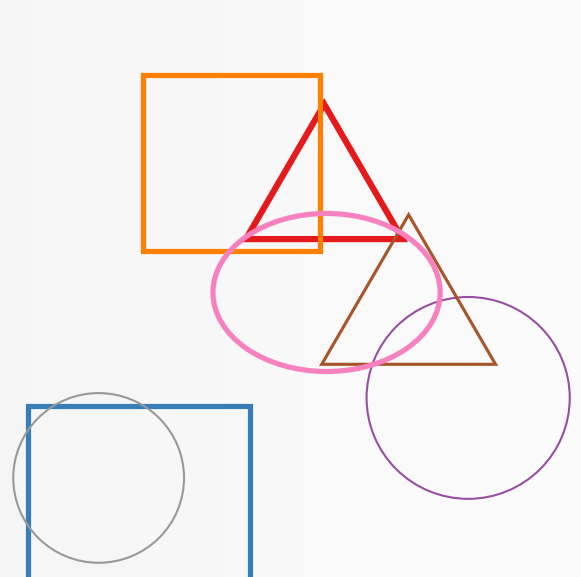[{"shape": "triangle", "thickness": 3, "radius": 0.78, "center": [0.558, 0.663]}, {"shape": "square", "thickness": 2.5, "radius": 0.96, "center": [0.239, 0.106]}, {"shape": "circle", "thickness": 1, "radius": 0.87, "center": [0.805, 0.31]}, {"shape": "square", "thickness": 2.5, "radius": 0.76, "center": [0.398, 0.717]}, {"shape": "triangle", "thickness": 1.5, "radius": 0.86, "center": [0.703, 0.455]}, {"shape": "oval", "thickness": 2.5, "radius": 0.98, "center": [0.562, 0.493]}, {"shape": "circle", "thickness": 1, "radius": 0.73, "center": [0.17, 0.172]}]